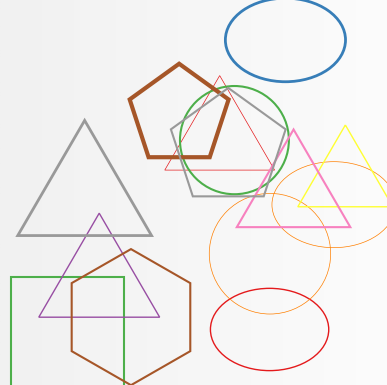[{"shape": "oval", "thickness": 1, "radius": 0.76, "center": [0.696, 0.144]}, {"shape": "triangle", "thickness": 0.5, "radius": 0.82, "center": [0.567, 0.64]}, {"shape": "oval", "thickness": 2, "radius": 0.78, "center": [0.737, 0.896]}, {"shape": "square", "thickness": 1.5, "radius": 0.73, "center": [0.174, 0.134]}, {"shape": "circle", "thickness": 1.5, "radius": 0.7, "center": [0.605, 0.636]}, {"shape": "triangle", "thickness": 1, "radius": 0.9, "center": [0.256, 0.266]}, {"shape": "oval", "thickness": 0.5, "radius": 0.8, "center": [0.861, 0.468]}, {"shape": "circle", "thickness": 0.5, "radius": 0.78, "center": [0.697, 0.341]}, {"shape": "triangle", "thickness": 1, "radius": 0.71, "center": [0.891, 0.534]}, {"shape": "pentagon", "thickness": 3, "radius": 0.67, "center": [0.462, 0.7]}, {"shape": "hexagon", "thickness": 1.5, "radius": 0.88, "center": [0.338, 0.176]}, {"shape": "triangle", "thickness": 1.5, "radius": 0.85, "center": [0.758, 0.495]}, {"shape": "pentagon", "thickness": 1.5, "radius": 0.78, "center": [0.589, 0.616]}, {"shape": "triangle", "thickness": 2, "radius": 1.0, "center": [0.218, 0.488]}]